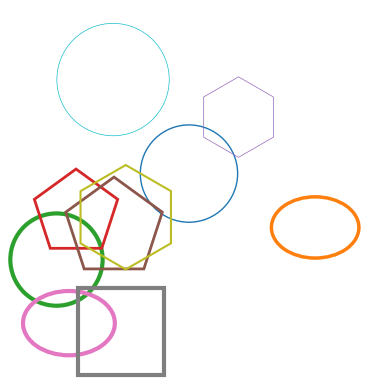[{"shape": "circle", "thickness": 1, "radius": 0.63, "center": [0.491, 0.549]}, {"shape": "oval", "thickness": 2.5, "radius": 0.57, "center": [0.819, 0.409]}, {"shape": "circle", "thickness": 3, "radius": 0.6, "center": [0.147, 0.326]}, {"shape": "pentagon", "thickness": 2, "radius": 0.57, "center": [0.197, 0.447]}, {"shape": "hexagon", "thickness": 0.5, "radius": 0.52, "center": [0.62, 0.696]}, {"shape": "pentagon", "thickness": 2, "radius": 0.66, "center": [0.296, 0.408]}, {"shape": "oval", "thickness": 3, "radius": 0.6, "center": [0.179, 0.161]}, {"shape": "square", "thickness": 3, "radius": 0.56, "center": [0.314, 0.139]}, {"shape": "hexagon", "thickness": 1.5, "radius": 0.68, "center": [0.327, 0.436]}, {"shape": "circle", "thickness": 0.5, "radius": 0.73, "center": [0.294, 0.793]}]